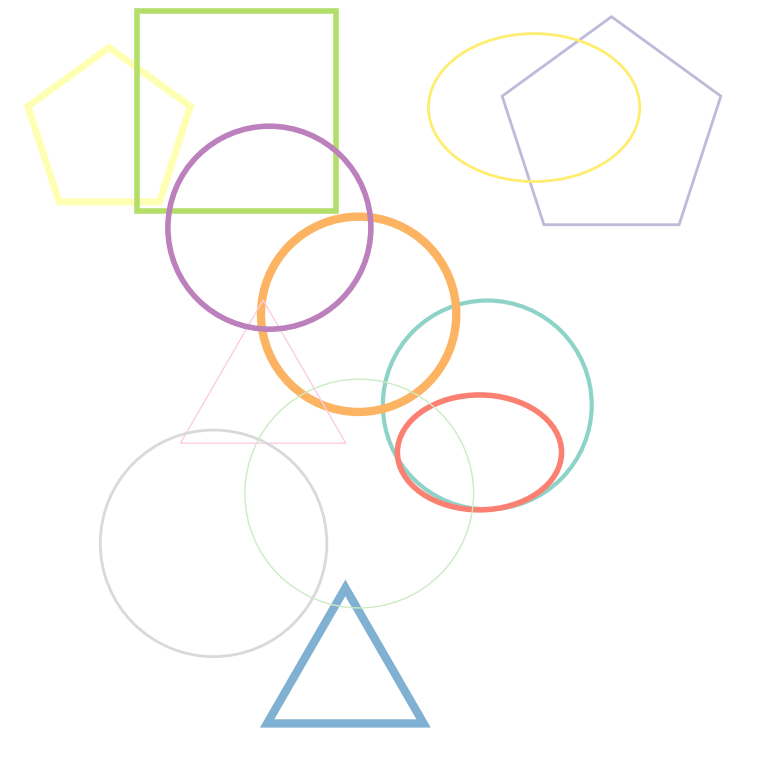[{"shape": "circle", "thickness": 1.5, "radius": 0.68, "center": [0.633, 0.474]}, {"shape": "pentagon", "thickness": 2.5, "radius": 0.55, "center": [0.142, 0.828]}, {"shape": "pentagon", "thickness": 1, "radius": 0.75, "center": [0.794, 0.829]}, {"shape": "oval", "thickness": 2, "radius": 0.53, "center": [0.623, 0.412]}, {"shape": "triangle", "thickness": 3, "radius": 0.59, "center": [0.449, 0.119]}, {"shape": "circle", "thickness": 3, "radius": 0.63, "center": [0.466, 0.592]}, {"shape": "square", "thickness": 2, "radius": 0.65, "center": [0.307, 0.856]}, {"shape": "triangle", "thickness": 0.5, "radius": 0.62, "center": [0.342, 0.486]}, {"shape": "circle", "thickness": 1, "radius": 0.74, "center": [0.277, 0.294]}, {"shape": "circle", "thickness": 2, "radius": 0.66, "center": [0.35, 0.704]}, {"shape": "circle", "thickness": 0.5, "radius": 0.74, "center": [0.467, 0.359]}, {"shape": "oval", "thickness": 1, "radius": 0.69, "center": [0.694, 0.86]}]